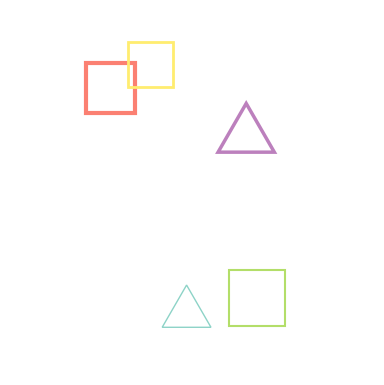[{"shape": "triangle", "thickness": 1, "radius": 0.37, "center": [0.485, 0.186]}, {"shape": "square", "thickness": 3, "radius": 0.32, "center": [0.288, 0.772]}, {"shape": "square", "thickness": 1.5, "radius": 0.36, "center": [0.669, 0.227]}, {"shape": "triangle", "thickness": 2.5, "radius": 0.42, "center": [0.639, 0.647]}, {"shape": "square", "thickness": 2, "radius": 0.29, "center": [0.391, 0.833]}]